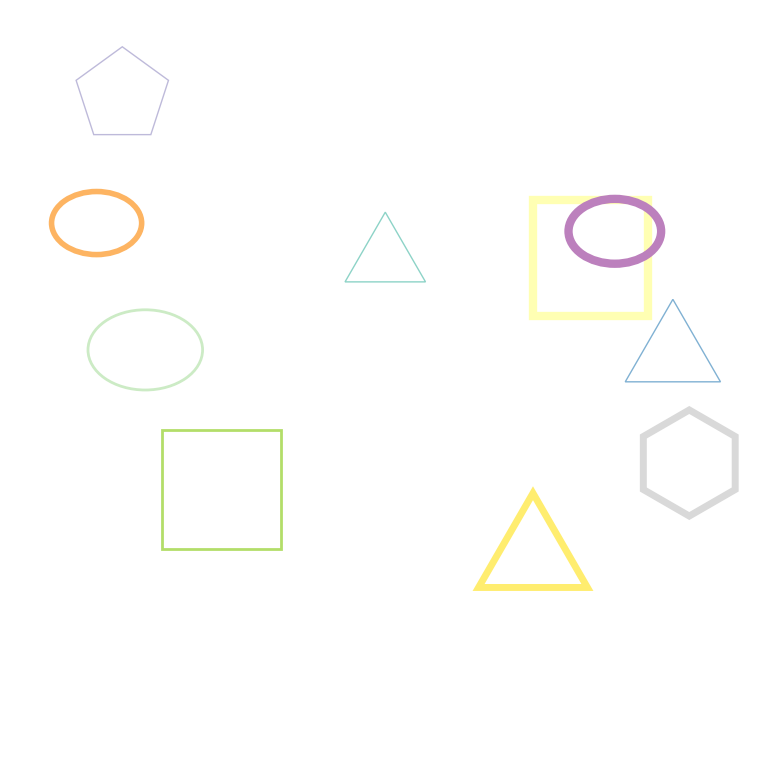[{"shape": "triangle", "thickness": 0.5, "radius": 0.3, "center": [0.5, 0.664]}, {"shape": "square", "thickness": 3, "radius": 0.38, "center": [0.767, 0.665]}, {"shape": "pentagon", "thickness": 0.5, "radius": 0.32, "center": [0.159, 0.876]}, {"shape": "triangle", "thickness": 0.5, "radius": 0.36, "center": [0.874, 0.54]}, {"shape": "oval", "thickness": 2, "radius": 0.29, "center": [0.125, 0.71]}, {"shape": "square", "thickness": 1, "radius": 0.39, "center": [0.288, 0.364]}, {"shape": "hexagon", "thickness": 2.5, "radius": 0.34, "center": [0.895, 0.399]}, {"shape": "oval", "thickness": 3, "radius": 0.3, "center": [0.798, 0.7]}, {"shape": "oval", "thickness": 1, "radius": 0.37, "center": [0.189, 0.546]}, {"shape": "triangle", "thickness": 2.5, "radius": 0.41, "center": [0.692, 0.278]}]